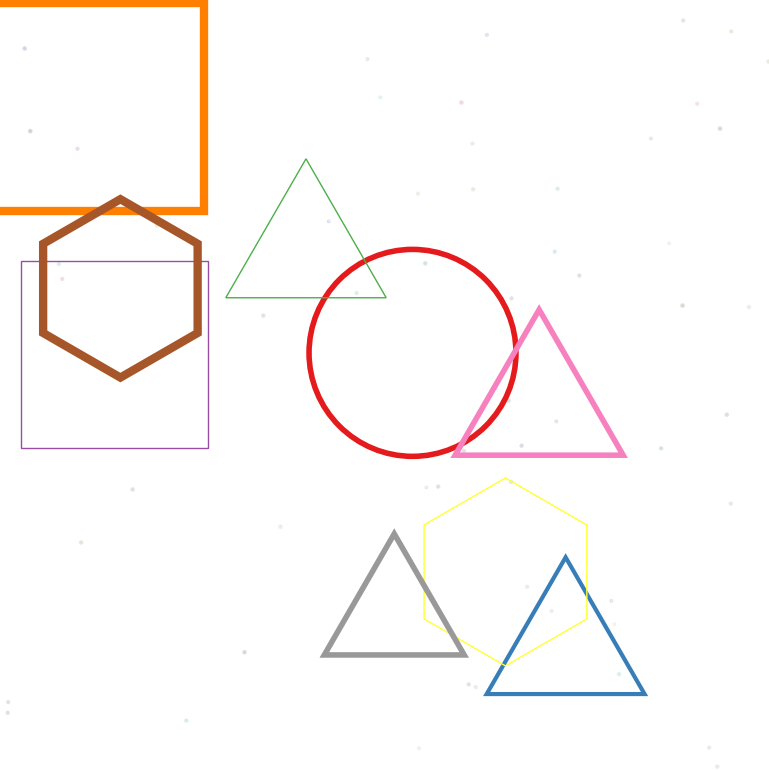[{"shape": "circle", "thickness": 2, "radius": 0.67, "center": [0.536, 0.542]}, {"shape": "triangle", "thickness": 1.5, "radius": 0.59, "center": [0.735, 0.158]}, {"shape": "triangle", "thickness": 0.5, "radius": 0.6, "center": [0.397, 0.673]}, {"shape": "square", "thickness": 0.5, "radius": 0.61, "center": [0.149, 0.54]}, {"shape": "square", "thickness": 3, "radius": 0.67, "center": [0.13, 0.861]}, {"shape": "hexagon", "thickness": 0.5, "radius": 0.61, "center": [0.656, 0.257]}, {"shape": "hexagon", "thickness": 3, "radius": 0.58, "center": [0.156, 0.625]}, {"shape": "triangle", "thickness": 2, "radius": 0.63, "center": [0.7, 0.472]}, {"shape": "triangle", "thickness": 2, "radius": 0.52, "center": [0.512, 0.202]}]